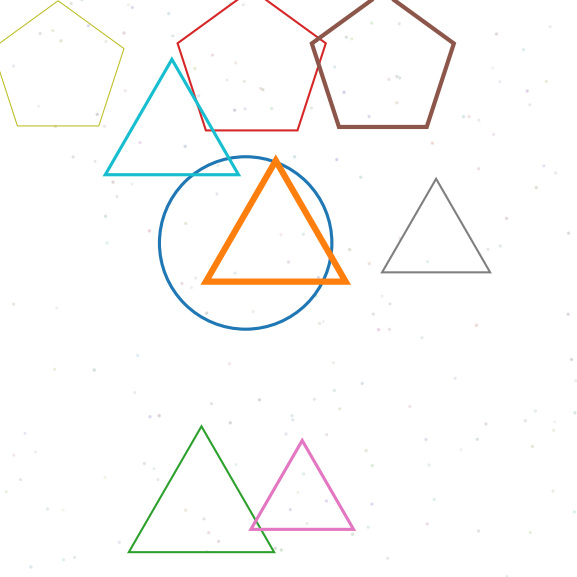[{"shape": "circle", "thickness": 1.5, "radius": 0.75, "center": [0.425, 0.578]}, {"shape": "triangle", "thickness": 3, "radius": 0.7, "center": [0.478, 0.581]}, {"shape": "triangle", "thickness": 1, "radius": 0.73, "center": [0.349, 0.116]}, {"shape": "pentagon", "thickness": 1, "radius": 0.67, "center": [0.436, 0.882]}, {"shape": "pentagon", "thickness": 2, "radius": 0.65, "center": [0.663, 0.884]}, {"shape": "triangle", "thickness": 1.5, "radius": 0.51, "center": [0.523, 0.134]}, {"shape": "triangle", "thickness": 1, "radius": 0.54, "center": [0.755, 0.582]}, {"shape": "pentagon", "thickness": 0.5, "radius": 0.6, "center": [0.101, 0.878]}, {"shape": "triangle", "thickness": 1.5, "radius": 0.67, "center": [0.298, 0.763]}]